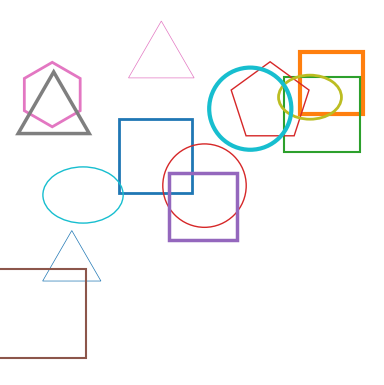[{"shape": "triangle", "thickness": 0.5, "radius": 0.44, "center": [0.186, 0.314]}, {"shape": "square", "thickness": 2, "radius": 0.48, "center": [0.404, 0.595]}, {"shape": "square", "thickness": 3, "radius": 0.4, "center": [0.861, 0.785]}, {"shape": "square", "thickness": 1.5, "radius": 0.49, "center": [0.836, 0.702]}, {"shape": "circle", "thickness": 1, "radius": 0.54, "center": [0.531, 0.518]}, {"shape": "pentagon", "thickness": 1, "radius": 0.53, "center": [0.702, 0.733]}, {"shape": "square", "thickness": 2.5, "radius": 0.44, "center": [0.527, 0.464]}, {"shape": "square", "thickness": 1.5, "radius": 0.58, "center": [0.106, 0.186]}, {"shape": "triangle", "thickness": 0.5, "radius": 0.49, "center": [0.419, 0.847]}, {"shape": "hexagon", "thickness": 2, "radius": 0.42, "center": [0.136, 0.754]}, {"shape": "triangle", "thickness": 2.5, "radius": 0.53, "center": [0.139, 0.706]}, {"shape": "oval", "thickness": 2, "radius": 0.41, "center": [0.805, 0.748]}, {"shape": "oval", "thickness": 1, "radius": 0.52, "center": [0.216, 0.494]}, {"shape": "circle", "thickness": 3, "radius": 0.53, "center": [0.65, 0.718]}]